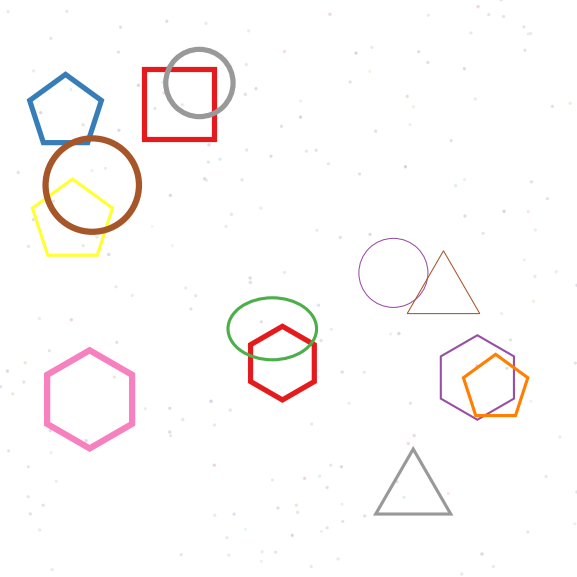[{"shape": "square", "thickness": 2.5, "radius": 0.3, "center": [0.31, 0.819]}, {"shape": "hexagon", "thickness": 2.5, "radius": 0.32, "center": [0.489, 0.37]}, {"shape": "pentagon", "thickness": 2.5, "radius": 0.33, "center": [0.113, 0.805]}, {"shape": "oval", "thickness": 1.5, "radius": 0.38, "center": [0.471, 0.43]}, {"shape": "circle", "thickness": 0.5, "radius": 0.3, "center": [0.681, 0.527]}, {"shape": "hexagon", "thickness": 1, "radius": 0.37, "center": [0.827, 0.345]}, {"shape": "pentagon", "thickness": 1.5, "radius": 0.29, "center": [0.858, 0.327]}, {"shape": "pentagon", "thickness": 1.5, "radius": 0.36, "center": [0.126, 0.616]}, {"shape": "circle", "thickness": 3, "radius": 0.4, "center": [0.16, 0.679]}, {"shape": "triangle", "thickness": 0.5, "radius": 0.36, "center": [0.768, 0.492]}, {"shape": "hexagon", "thickness": 3, "radius": 0.42, "center": [0.155, 0.308]}, {"shape": "circle", "thickness": 2.5, "radius": 0.29, "center": [0.345, 0.855]}, {"shape": "triangle", "thickness": 1.5, "radius": 0.38, "center": [0.716, 0.147]}]